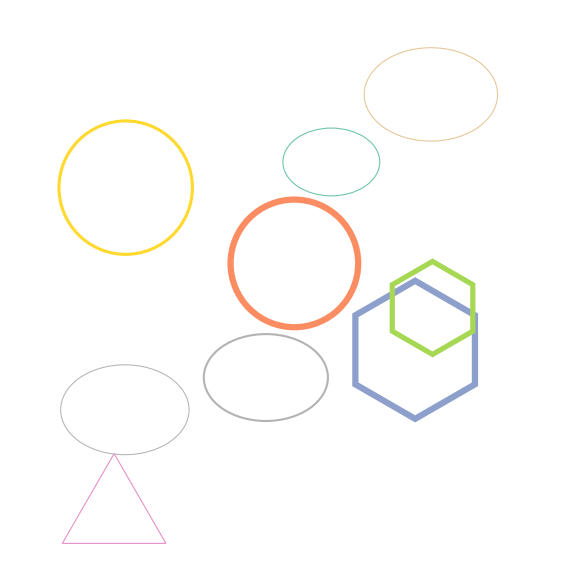[{"shape": "oval", "thickness": 0.5, "radius": 0.42, "center": [0.574, 0.719]}, {"shape": "circle", "thickness": 3, "radius": 0.55, "center": [0.51, 0.543]}, {"shape": "hexagon", "thickness": 3, "radius": 0.6, "center": [0.719, 0.393]}, {"shape": "triangle", "thickness": 0.5, "radius": 0.52, "center": [0.198, 0.11]}, {"shape": "hexagon", "thickness": 2.5, "radius": 0.4, "center": [0.749, 0.466]}, {"shape": "circle", "thickness": 1.5, "radius": 0.58, "center": [0.218, 0.674]}, {"shape": "oval", "thickness": 0.5, "radius": 0.58, "center": [0.746, 0.836]}, {"shape": "oval", "thickness": 0.5, "radius": 0.56, "center": [0.216, 0.29]}, {"shape": "oval", "thickness": 1, "radius": 0.54, "center": [0.46, 0.345]}]